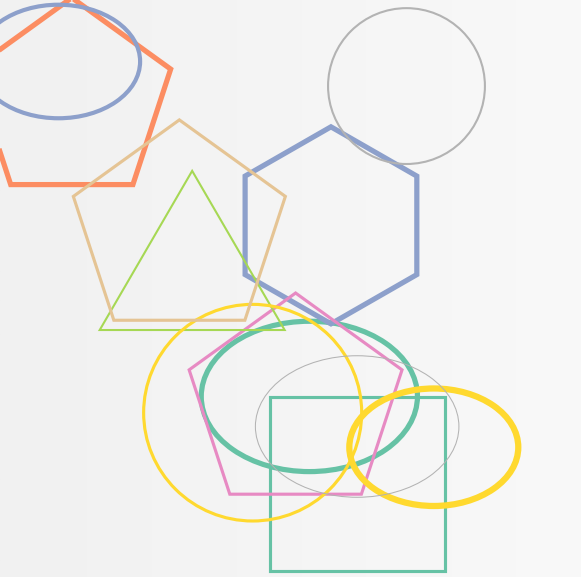[{"shape": "oval", "thickness": 2.5, "radius": 0.93, "center": [0.532, 0.313]}, {"shape": "square", "thickness": 1.5, "radius": 0.75, "center": [0.615, 0.161]}, {"shape": "pentagon", "thickness": 2.5, "radius": 0.89, "center": [0.124, 0.824]}, {"shape": "hexagon", "thickness": 2.5, "radius": 0.85, "center": [0.569, 0.609]}, {"shape": "oval", "thickness": 2, "radius": 0.7, "center": [0.101, 0.893]}, {"shape": "pentagon", "thickness": 1.5, "radius": 0.96, "center": [0.509, 0.299]}, {"shape": "triangle", "thickness": 1, "radius": 0.92, "center": [0.331, 0.52]}, {"shape": "oval", "thickness": 3, "radius": 0.73, "center": [0.746, 0.225]}, {"shape": "circle", "thickness": 1.5, "radius": 0.94, "center": [0.435, 0.285]}, {"shape": "pentagon", "thickness": 1.5, "radius": 0.96, "center": [0.309, 0.6]}, {"shape": "circle", "thickness": 1, "radius": 0.67, "center": [0.699, 0.85]}, {"shape": "oval", "thickness": 0.5, "radius": 0.88, "center": [0.614, 0.261]}]